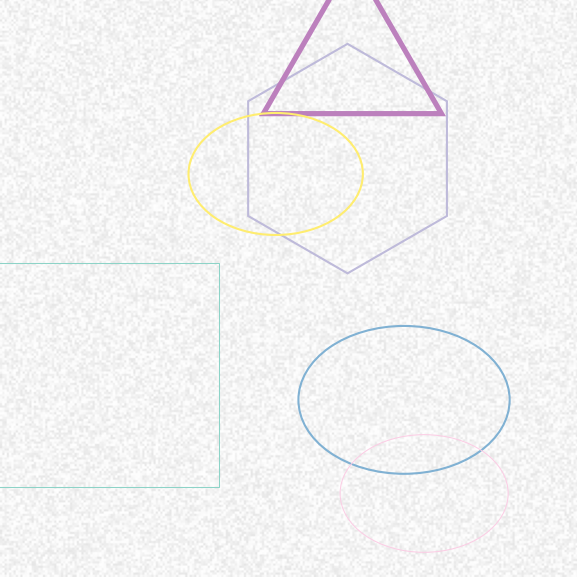[{"shape": "square", "thickness": 0.5, "radius": 0.97, "center": [0.186, 0.35]}, {"shape": "hexagon", "thickness": 1, "radius": 0.99, "center": [0.602, 0.725]}, {"shape": "oval", "thickness": 1, "radius": 0.91, "center": [0.7, 0.307]}, {"shape": "oval", "thickness": 0.5, "radius": 0.73, "center": [0.734, 0.145]}, {"shape": "triangle", "thickness": 2.5, "radius": 0.89, "center": [0.61, 0.891]}, {"shape": "oval", "thickness": 1, "radius": 0.75, "center": [0.477, 0.698]}]